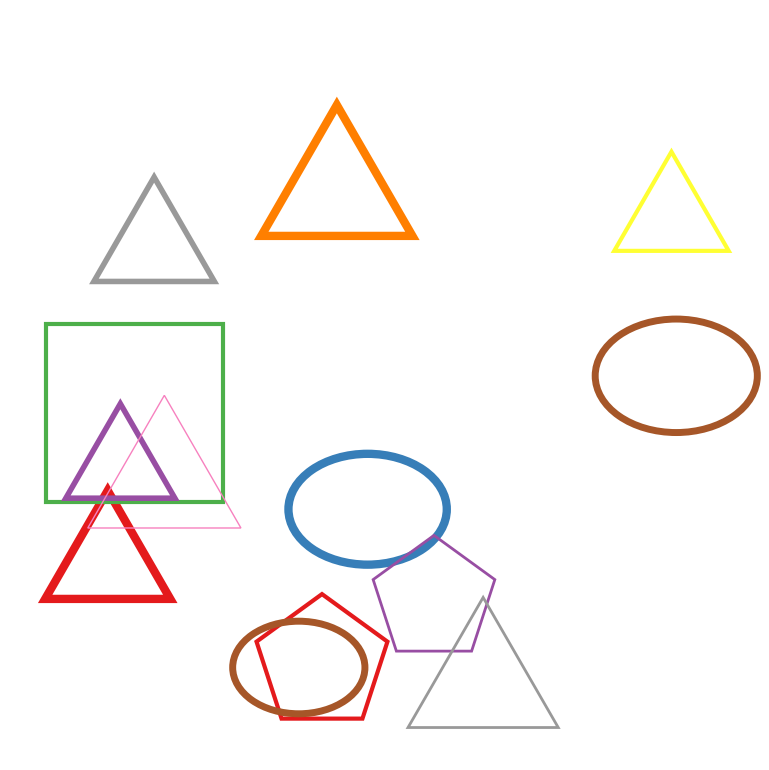[{"shape": "triangle", "thickness": 3, "radius": 0.47, "center": [0.14, 0.269]}, {"shape": "pentagon", "thickness": 1.5, "radius": 0.45, "center": [0.418, 0.139]}, {"shape": "oval", "thickness": 3, "radius": 0.51, "center": [0.477, 0.339]}, {"shape": "square", "thickness": 1.5, "radius": 0.58, "center": [0.175, 0.464]}, {"shape": "triangle", "thickness": 2, "radius": 0.41, "center": [0.156, 0.394]}, {"shape": "pentagon", "thickness": 1, "radius": 0.42, "center": [0.564, 0.222]}, {"shape": "triangle", "thickness": 3, "radius": 0.57, "center": [0.437, 0.75]}, {"shape": "triangle", "thickness": 1.5, "radius": 0.43, "center": [0.872, 0.717]}, {"shape": "oval", "thickness": 2.5, "radius": 0.43, "center": [0.388, 0.133]}, {"shape": "oval", "thickness": 2.5, "radius": 0.53, "center": [0.878, 0.512]}, {"shape": "triangle", "thickness": 0.5, "radius": 0.57, "center": [0.213, 0.372]}, {"shape": "triangle", "thickness": 1, "radius": 0.56, "center": [0.627, 0.111]}, {"shape": "triangle", "thickness": 2, "radius": 0.45, "center": [0.2, 0.68]}]